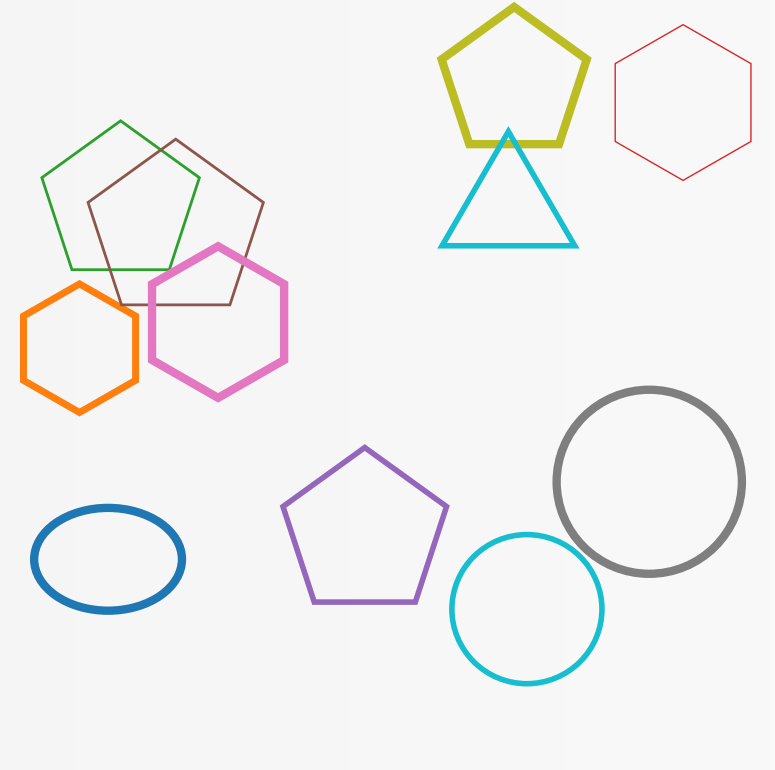[{"shape": "oval", "thickness": 3, "radius": 0.48, "center": [0.139, 0.274]}, {"shape": "hexagon", "thickness": 2.5, "radius": 0.42, "center": [0.103, 0.548]}, {"shape": "pentagon", "thickness": 1, "radius": 0.53, "center": [0.156, 0.736]}, {"shape": "hexagon", "thickness": 0.5, "radius": 0.51, "center": [0.881, 0.867]}, {"shape": "pentagon", "thickness": 2, "radius": 0.55, "center": [0.471, 0.308]}, {"shape": "pentagon", "thickness": 1, "radius": 0.59, "center": [0.227, 0.7]}, {"shape": "hexagon", "thickness": 3, "radius": 0.49, "center": [0.281, 0.582]}, {"shape": "circle", "thickness": 3, "radius": 0.6, "center": [0.838, 0.374]}, {"shape": "pentagon", "thickness": 3, "radius": 0.49, "center": [0.663, 0.892]}, {"shape": "triangle", "thickness": 2, "radius": 0.49, "center": [0.656, 0.73]}, {"shape": "circle", "thickness": 2, "radius": 0.48, "center": [0.68, 0.209]}]